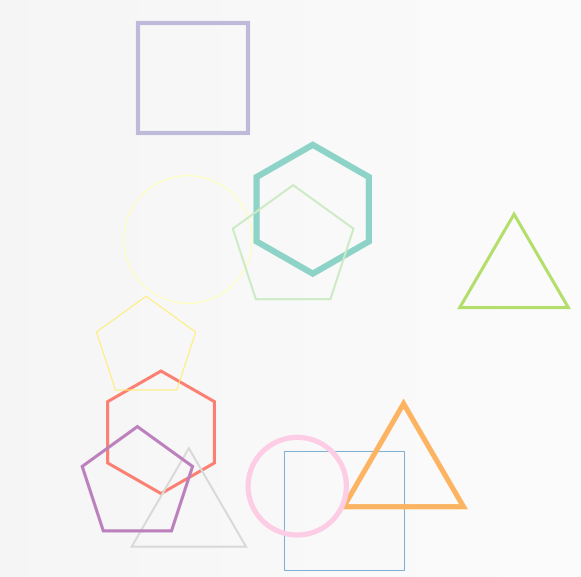[{"shape": "hexagon", "thickness": 3, "radius": 0.56, "center": [0.538, 0.637]}, {"shape": "circle", "thickness": 0.5, "radius": 0.55, "center": [0.323, 0.584]}, {"shape": "square", "thickness": 2, "radius": 0.47, "center": [0.332, 0.864]}, {"shape": "hexagon", "thickness": 1.5, "radius": 0.53, "center": [0.277, 0.251]}, {"shape": "square", "thickness": 0.5, "radius": 0.52, "center": [0.592, 0.116]}, {"shape": "triangle", "thickness": 2.5, "radius": 0.59, "center": [0.694, 0.181]}, {"shape": "triangle", "thickness": 1.5, "radius": 0.54, "center": [0.884, 0.52]}, {"shape": "circle", "thickness": 2.5, "radius": 0.42, "center": [0.511, 0.157]}, {"shape": "triangle", "thickness": 1, "radius": 0.57, "center": [0.325, 0.109]}, {"shape": "pentagon", "thickness": 1.5, "radius": 0.5, "center": [0.236, 0.161]}, {"shape": "pentagon", "thickness": 1, "radius": 0.55, "center": [0.504, 0.569]}, {"shape": "pentagon", "thickness": 0.5, "radius": 0.45, "center": [0.251, 0.396]}]